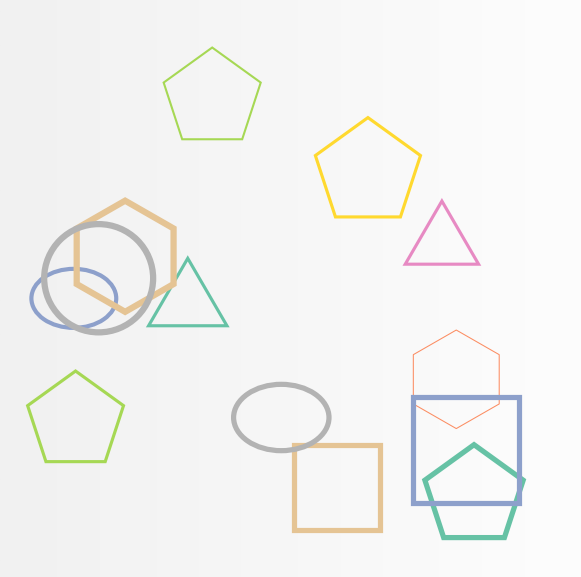[{"shape": "pentagon", "thickness": 2.5, "radius": 0.44, "center": [0.816, 0.14]}, {"shape": "triangle", "thickness": 1.5, "radius": 0.39, "center": [0.323, 0.474]}, {"shape": "hexagon", "thickness": 0.5, "radius": 0.43, "center": [0.785, 0.342]}, {"shape": "oval", "thickness": 2, "radius": 0.36, "center": [0.127, 0.482]}, {"shape": "square", "thickness": 2.5, "radius": 0.46, "center": [0.802, 0.219]}, {"shape": "triangle", "thickness": 1.5, "radius": 0.36, "center": [0.76, 0.578]}, {"shape": "pentagon", "thickness": 1, "radius": 0.44, "center": [0.365, 0.829]}, {"shape": "pentagon", "thickness": 1.5, "radius": 0.43, "center": [0.13, 0.27]}, {"shape": "pentagon", "thickness": 1.5, "radius": 0.48, "center": [0.633, 0.7]}, {"shape": "hexagon", "thickness": 3, "radius": 0.48, "center": [0.215, 0.555]}, {"shape": "square", "thickness": 2.5, "radius": 0.37, "center": [0.58, 0.156]}, {"shape": "oval", "thickness": 2.5, "radius": 0.41, "center": [0.484, 0.276]}, {"shape": "circle", "thickness": 3, "radius": 0.47, "center": [0.17, 0.517]}]